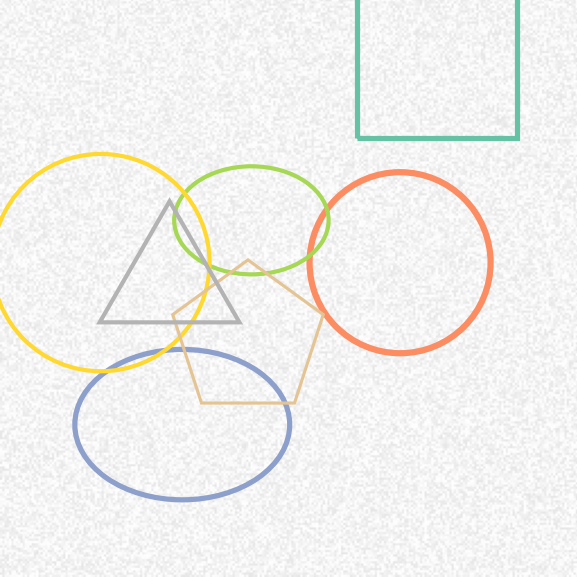[{"shape": "square", "thickness": 2.5, "radius": 0.69, "center": [0.756, 0.899]}, {"shape": "circle", "thickness": 3, "radius": 0.78, "center": [0.693, 0.544]}, {"shape": "oval", "thickness": 2.5, "radius": 0.93, "center": [0.316, 0.264]}, {"shape": "oval", "thickness": 2, "radius": 0.67, "center": [0.435, 0.618]}, {"shape": "circle", "thickness": 2, "radius": 0.94, "center": [0.175, 0.544]}, {"shape": "pentagon", "thickness": 1.5, "radius": 0.69, "center": [0.429, 0.412]}, {"shape": "triangle", "thickness": 2, "radius": 0.7, "center": [0.294, 0.511]}]